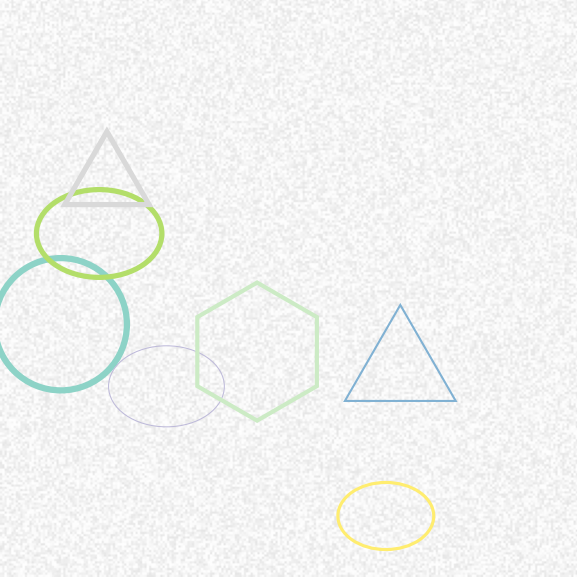[{"shape": "circle", "thickness": 3, "radius": 0.57, "center": [0.105, 0.438]}, {"shape": "oval", "thickness": 0.5, "radius": 0.5, "center": [0.288, 0.33]}, {"shape": "triangle", "thickness": 1, "radius": 0.55, "center": [0.693, 0.36]}, {"shape": "oval", "thickness": 2.5, "radius": 0.54, "center": [0.172, 0.595]}, {"shape": "triangle", "thickness": 2.5, "radius": 0.42, "center": [0.185, 0.687]}, {"shape": "hexagon", "thickness": 2, "radius": 0.6, "center": [0.445, 0.39]}, {"shape": "oval", "thickness": 1.5, "radius": 0.42, "center": [0.668, 0.106]}]